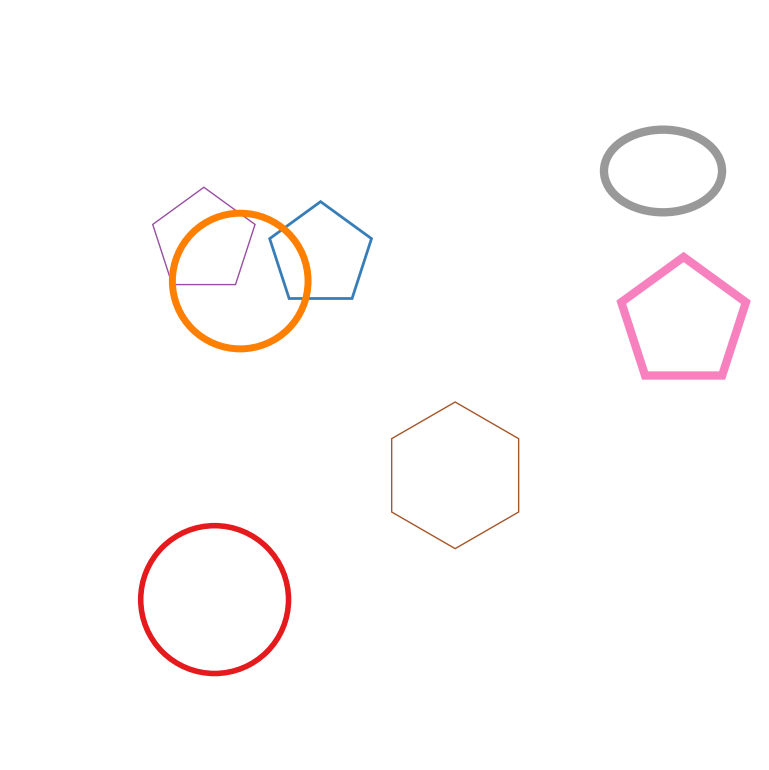[{"shape": "circle", "thickness": 2, "radius": 0.48, "center": [0.279, 0.221]}, {"shape": "pentagon", "thickness": 1, "radius": 0.35, "center": [0.416, 0.669]}, {"shape": "pentagon", "thickness": 0.5, "radius": 0.35, "center": [0.265, 0.687]}, {"shape": "circle", "thickness": 2.5, "radius": 0.44, "center": [0.312, 0.635]}, {"shape": "hexagon", "thickness": 0.5, "radius": 0.48, "center": [0.591, 0.383]}, {"shape": "pentagon", "thickness": 3, "radius": 0.43, "center": [0.888, 0.581]}, {"shape": "oval", "thickness": 3, "radius": 0.38, "center": [0.861, 0.778]}]